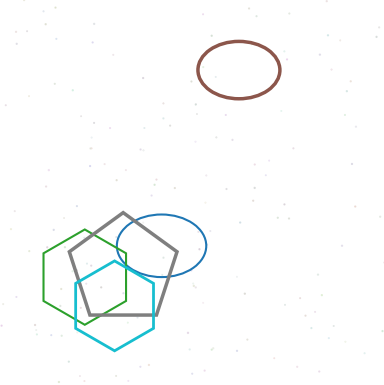[{"shape": "oval", "thickness": 1.5, "radius": 0.58, "center": [0.42, 0.362]}, {"shape": "hexagon", "thickness": 1.5, "radius": 0.62, "center": [0.22, 0.28]}, {"shape": "oval", "thickness": 2.5, "radius": 0.53, "center": [0.621, 0.818]}, {"shape": "pentagon", "thickness": 2.5, "radius": 0.74, "center": [0.32, 0.301]}, {"shape": "hexagon", "thickness": 2, "radius": 0.58, "center": [0.298, 0.206]}]